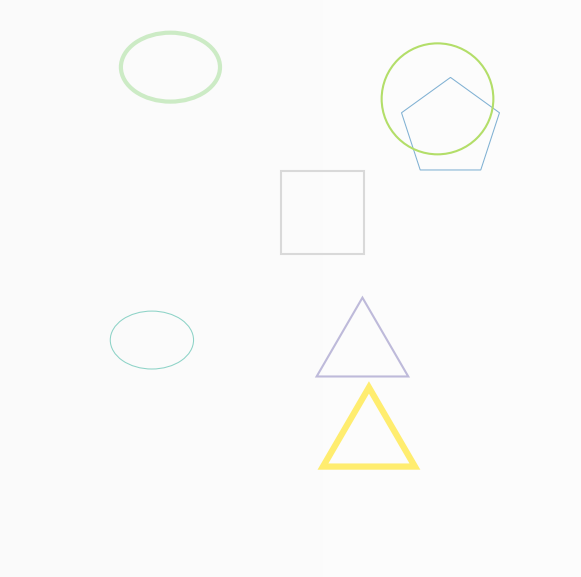[{"shape": "oval", "thickness": 0.5, "radius": 0.36, "center": [0.261, 0.41]}, {"shape": "triangle", "thickness": 1, "radius": 0.46, "center": [0.624, 0.393]}, {"shape": "pentagon", "thickness": 0.5, "radius": 0.44, "center": [0.775, 0.776]}, {"shape": "circle", "thickness": 1, "radius": 0.48, "center": [0.753, 0.828]}, {"shape": "square", "thickness": 1, "radius": 0.36, "center": [0.554, 0.631]}, {"shape": "oval", "thickness": 2, "radius": 0.43, "center": [0.293, 0.883]}, {"shape": "triangle", "thickness": 3, "radius": 0.46, "center": [0.635, 0.237]}]